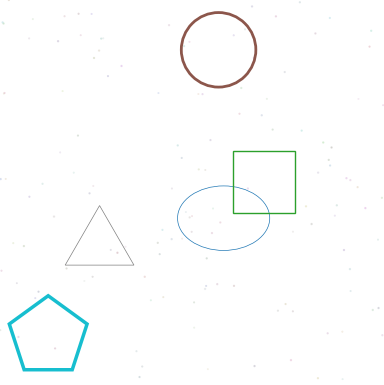[{"shape": "oval", "thickness": 0.5, "radius": 0.6, "center": [0.581, 0.433]}, {"shape": "square", "thickness": 1, "radius": 0.41, "center": [0.686, 0.527]}, {"shape": "circle", "thickness": 2, "radius": 0.48, "center": [0.568, 0.871]}, {"shape": "triangle", "thickness": 0.5, "radius": 0.52, "center": [0.259, 0.363]}, {"shape": "pentagon", "thickness": 2.5, "radius": 0.53, "center": [0.125, 0.126]}]